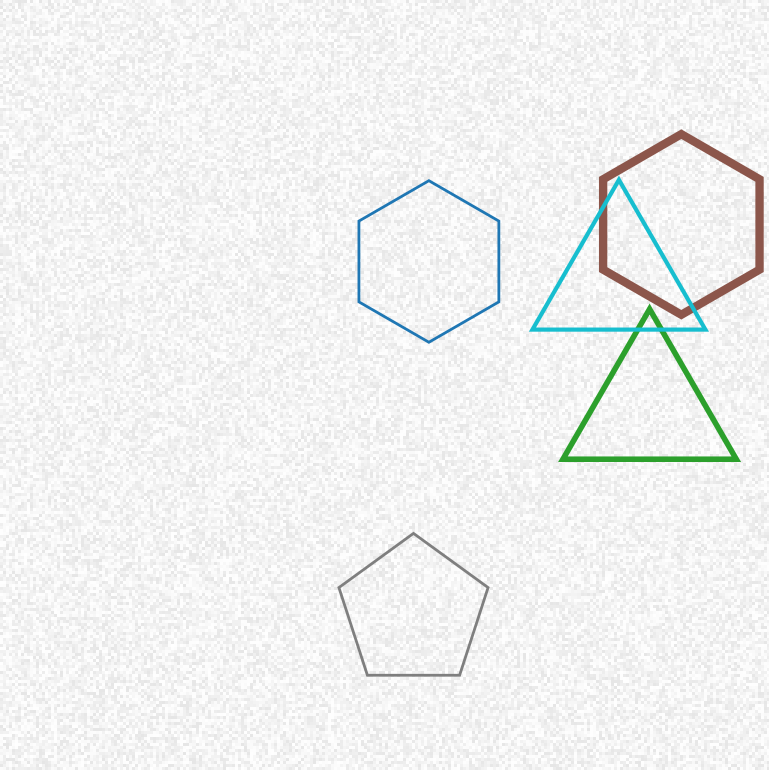[{"shape": "hexagon", "thickness": 1, "radius": 0.52, "center": [0.557, 0.66]}, {"shape": "triangle", "thickness": 2, "radius": 0.65, "center": [0.844, 0.469]}, {"shape": "hexagon", "thickness": 3, "radius": 0.59, "center": [0.885, 0.709]}, {"shape": "pentagon", "thickness": 1, "radius": 0.51, "center": [0.537, 0.205]}, {"shape": "triangle", "thickness": 1.5, "radius": 0.65, "center": [0.804, 0.637]}]